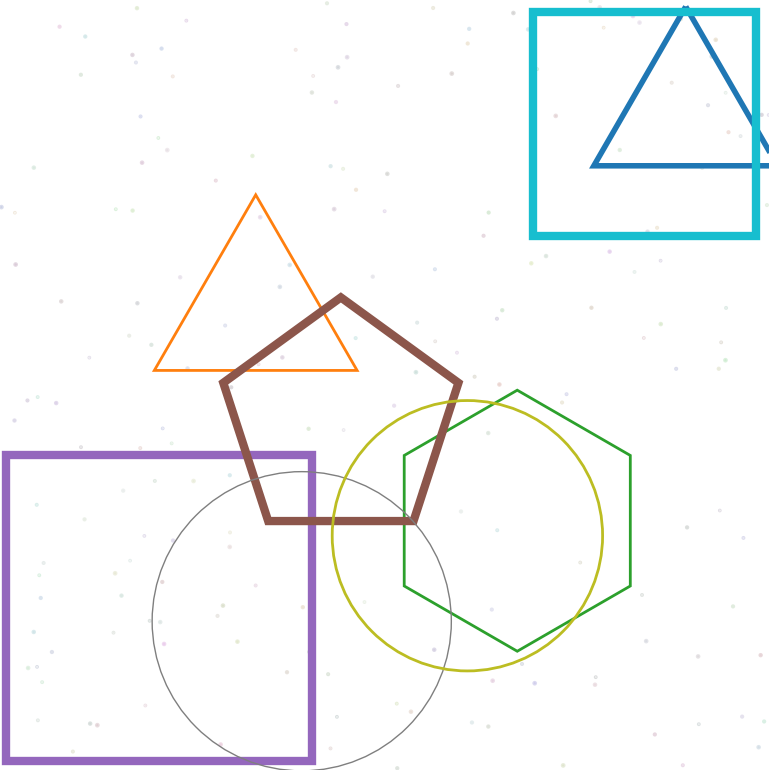[{"shape": "triangle", "thickness": 2, "radius": 0.69, "center": [0.891, 0.854]}, {"shape": "triangle", "thickness": 1, "radius": 0.76, "center": [0.332, 0.595]}, {"shape": "hexagon", "thickness": 1, "radius": 0.85, "center": [0.672, 0.324]}, {"shape": "square", "thickness": 3, "radius": 0.99, "center": [0.207, 0.21]}, {"shape": "pentagon", "thickness": 3, "radius": 0.8, "center": [0.443, 0.453]}, {"shape": "circle", "thickness": 0.5, "radius": 0.97, "center": [0.392, 0.193]}, {"shape": "circle", "thickness": 1, "radius": 0.88, "center": [0.607, 0.304]}, {"shape": "square", "thickness": 3, "radius": 0.73, "center": [0.837, 0.839]}]